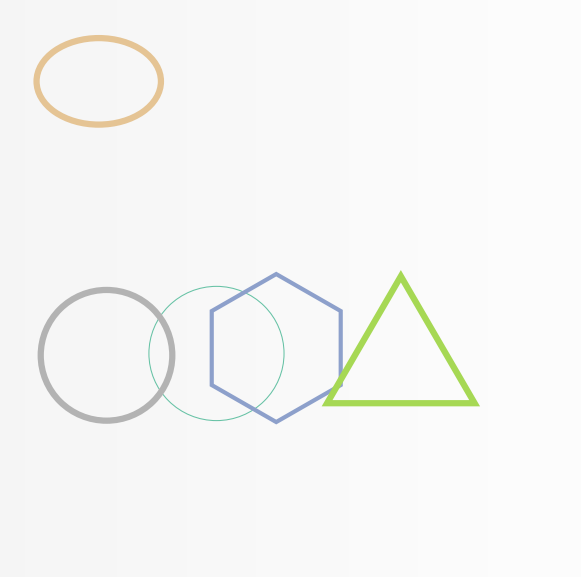[{"shape": "circle", "thickness": 0.5, "radius": 0.58, "center": [0.372, 0.387]}, {"shape": "hexagon", "thickness": 2, "radius": 0.64, "center": [0.475, 0.396]}, {"shape": "triangle", "thickness": 3, "radius": 0.73, "center": [0.69, 0.374]}, {"shape": "oval", "thickness": 3, "radius": 0.53, "center": [0.17, 0.858]}, {"shape": "circle", "thickness": 3, "radius": 0.57, "center": [0.183, 0.384]}]